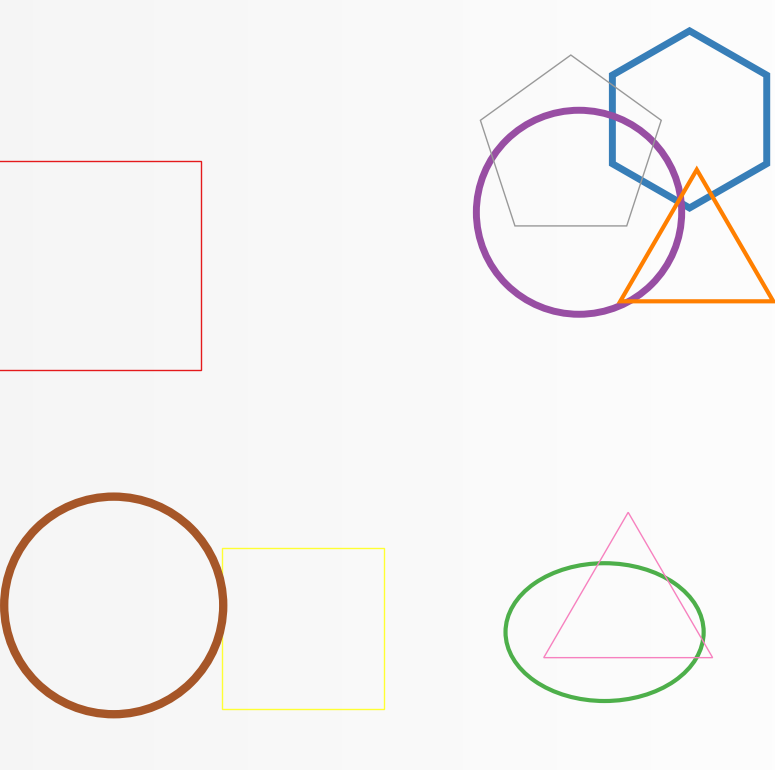[{"shape": "square", "thickness": 0.5, "radius": 0.68, "center": [0.124, 0.656]}, {"shape": "hexagon", "thickness": 2.5, "radius": 0.57, "center": [0.89, 0.845]}, {"shape": "oval", "thickness": 1.5, "radius": 0.64, "center": [0.78, 0.179]}, {"shape": "circle", "thickness": 2.5, "radius": 0.66, "center": [0.747, 0.724]}, {"shape": "triangle", "thickness": 1.5, "radius": 0.57, "center": [0.899, 0.666]}, {"shape": "square", "thickness": 0.5, "radius": 0.52, "center": [0.391, 0.184]}, {"shape": "circle", "thickness": 3, "radius": 0.71, "center": [0.147, 0.214]}, {"shape": "triangle", "thickness": 0.5, "radius": 0.63, "center": [0.811, 0.209]}, {"shape": "pentagon", "thickness": 0.5, "radius": 0.61, "center": [0.737, 0.806]}]